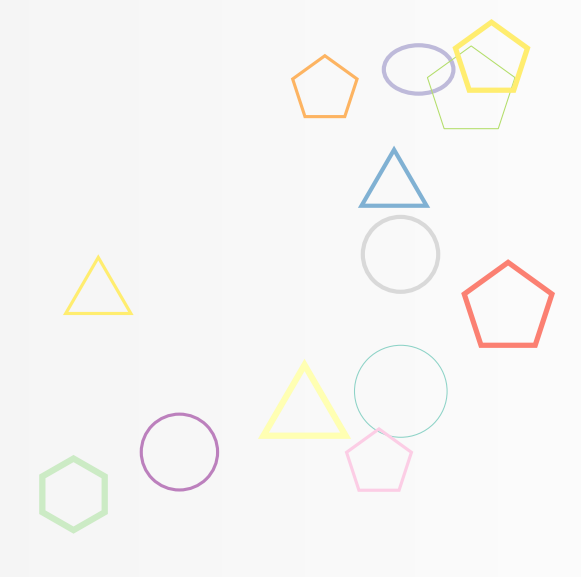[{"shape": "circle", "thickness": 0.5, "radius": 0.4, "center": [0.69, 0.322]}, {"shape": "triangle", "thickness": 3, "radius": 0.41, "center": [0.524, 0.285]}, {"shape": "oval", "thickness": 2, "radius": 0.3, "center": [0.72, 0.879]}, {"shape": "pentagon", "thickness": 2.5, "radius": 0.4, "center": [0.874, 0.465]}, {"shape": "triangle", "thickness": 2, "radius": 0.32, "center": [0.678, 0.675]}, {"shape": "pentagon", "thickness": 1.5, "radius": 0.29, "center": [0.559, 0.844]}, {"shape": "pentagon", "thickness": 0.5, "radius": 0.4, "center": [0.811, 0.84]}, {"shape": "pentagon", "thickness": 1.5, "radius": 0.29, "center": [0.652, 0.198]}, {"shape": "circle", "thickness": 2, "radius": 0.32, "center": [0.689, 0.559]}, {"shape": "circle", "thickness": 1.5, "radius": 0.33, "center": [0.309, 0.216]}, {"shape": "hexagon", "thickness": 3, "radius": 0.31, "center": [0.126, 0.143]}, {"shape": "pentagon", "thickness": 2.5, "radius": 0.33, "center": [0.846, 0.896]}, {"shape": "triangle", "thickness": 1.5, "radius": 0.32, "center": [0.169, 0.489]}]